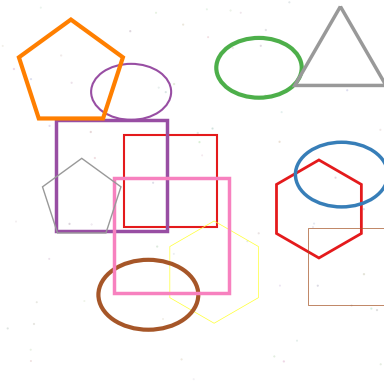[{"shape": "hexagon", "thickness": 2, "radius": 0.64, "center": [0.828, 0.457]}, {"shape": "square", "thickness": 1.5, "radius": 0.6, "center": [0.443, 0.531]}, {"shape": "oval", "thickness": 2.5, "radius": 0.6, "center": [0.887, 0.547]}, {"shape": "oval", "thickness": 3, "radius": 0.55, "center": [0.673, 0.824]}, {"shape": "square", "thickness": 2.5, "radius": 0.72, "center": [0.289, 0.545]}, {"shape": "oval", "thickness": 1.5, "radius": 0.52, "center": [0.341, 0.761]}, {"shape": "pentagon", "thickness": 3, "radius": 0.71, "center": [0.184, 0.807]}, {"shape": "hexagon", "thickness": 0.5, "radius": 0.66, "center": [0.556, 0.293]}, {"shape": "oval", "thickness": 3, "radius": 0.65, "center": [0.385, 0.234]}, {"shape": "square", "thickness": 0.5, "radius": 0.5, "center": [0.899, 0.307]}, {"shape": "square", "thickness": 2.5, "radius": 0.75, "center": [0.446, 0.388]}, {"shape": "pentagon", "thickness": 1, "radius": 0.54, "center": [0.212, 0.482]}, {"shape": "triangle", "thickness": 2.5, "radius": 0.68, "center": [0.884, 0.846]}]